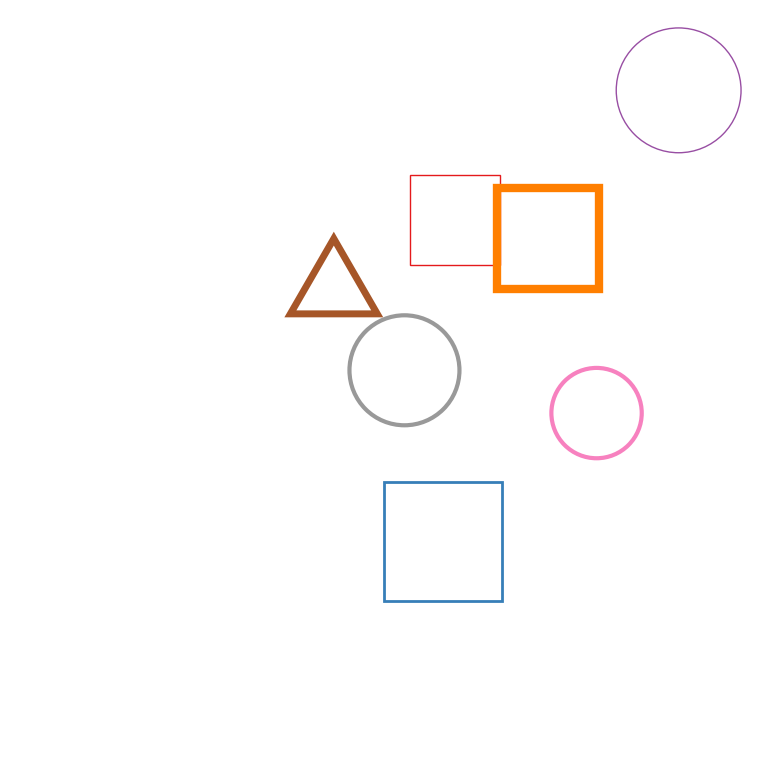[{"shape": "square", "thickness": 0.5, "radius": 0.3, "center": [0.591, 0.714]}, {"shape": "square", "thickness": 1, "radius": 0.38, "center": [0.575, 0.297]}, {"shape": "circle", "thickness": 0.5, "radius": 0.41, "center": [0.881, 0.883]}, {"shape": "square", "thickness": 3, "radius": 0.33, "center": [0.712, 0.69]}, {"shape": "triangle", "thickness": 2.5, "radius": 0.33, "center": [0.434, 0.625]}, {"shape": "circle", "thickness": 1.5, "radius": 0.29, "center": [0.775, 0.464]}, {"shape": "circle", "thickness": 1.5, "radius": 0.36, "center": [0.525, 0.519]}]